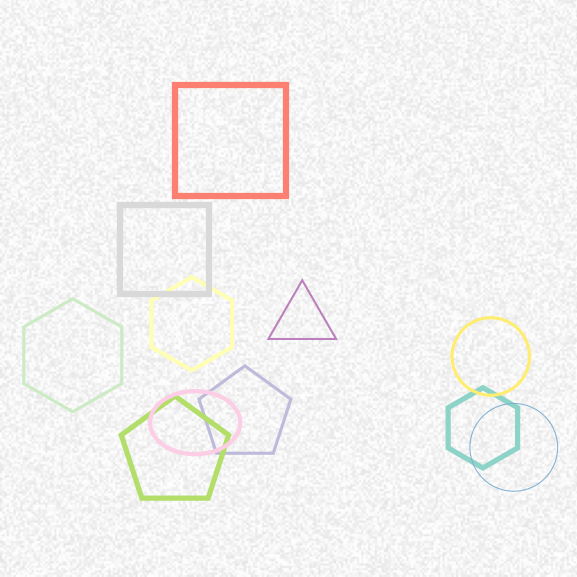[{"shape": "hexagon", "thickness": 2.5, "radius": 0.35, "center": [0.836, 0.258]}, {"shape": "hexagon", "thickness": 2, "radius": 0.4, "center": [0.332, 0.439]}, {"shape": "pentagon", "thickness": 1.5, "radius": 0.42, "center": [0.424, 0.282]}, {"shape": "square", "thickness": 3, "radius": 0.48, "center": [0.399, 0.756]}, {"shape": "circle", "thickness": 0.5, "radius": 0.38, "center": [0.89, 0.224]}, {"shape": "pentagon", "thickness": 2.5, "radius": 0.49, "center": [0.303, 0.216]}, {"shape": "oval", "thickness": 2, "radius": 0.39, "center": [0.338, 0.267]}, {"shape": "square", "thickness": 3, "radius": 0.38, "center": [0.285, 0.568]}, {"shape": "triangle", "thickness": 1, "radius": 0.34, "center": [0.523, 0.446]}, {"shape": "hexagon", "thickness": 1.5, "radius": 0.49, "center": [0.126, 0.384]}, {"shape": "circle", "thickness": 1.5, "radius": 0.34, "center": [0.85, 0.382]}]